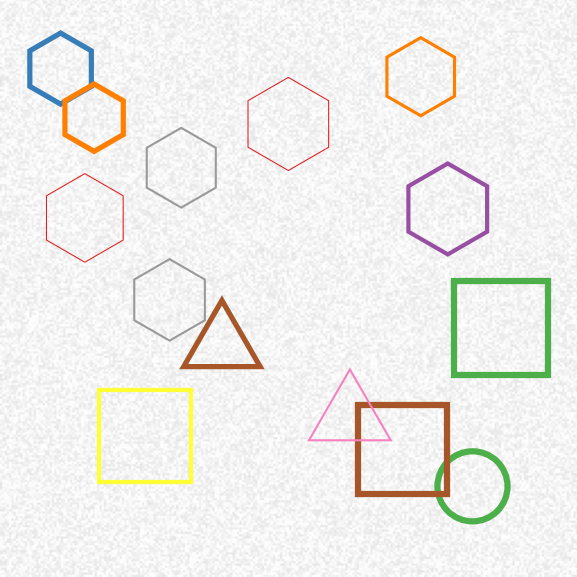[{"shape": "hexagon", "thickness": 0.5, "radius": 0.38, "center": [0.147, 0.622]}, {"shape": "hexagon", "thickness": 0.5, "radius": 0.4, "center": [0.499, 0.784]}, {"shape": "hexagon", "thickness": 2.5, "radius": 0.31, "center": [0.105, 0.88]}, {"shape": "circle", "thickness": 3, "radius": 0.3, "center": [0.818, 0.157]}, {"shape": "square", "thickness": 3, "radius": 0.41, "center": [0.868, 0.431]}, {"shape": "hexagon", "thickness": 2, "radius": 0.39, "center": [0.775, 0.637]}, {"shape": "hexagon", "thickness": 2.5, "radius": 0.29, "center": [0.163, 0.795]}, {"shape": "hexagon", "thickness": 1.5, "radius": 0.34, "center": [0.729, 0.866]}, {"shape": "square", "thickness": 2, "radius": 0.4, "center": [0.251, 0.244]}, {"shape": "square", "thickness": 3, "radius": 0.39, "center": [0.697, 0.22]}, {"shape": "triangle", "thickness": 2.5, "radius": 0.38, "center": [0.384, 0.403]}, {"shape": "triangle", "thickness": 1, "radius": 0.41, "center": [0.606, 0.278]}, {"shape": "hexagon", "thickness": 1, "radius": 0.35, "center": [0.294, 0.48]}, {"shape": "hexagon", "thickness": 1, "radius": 0.35, "center": [0.314, 0.709]}]